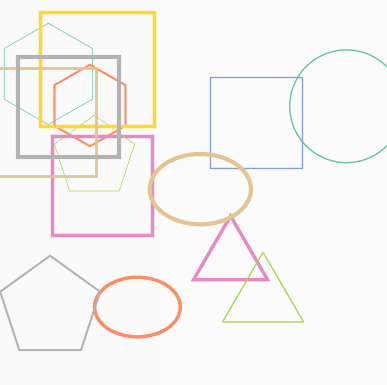[{"shape": "hexagon", "thickness": 0.5, "radius": 0.66, "center": [0.125, 0.808]}, {"shape": "circle", "thickness": 1, "radius": 0.73, "center": [0.894, 0.724]}, {"shape": "hexagon", "thickness": 1.5, "radius": 0.53, "center": [0.232, 0.726]}, {"shape": "oval", "thickness": 2.5, "radius": 0.55, "center": [0.355, 0.203]}, {"shape": "square", "thickness": 1, "radius": 0.59, "center": [0.661, 0.682]}, {"shape": "square", "thickness": 2.5, "radius": 0.64, "center": [0.262, 0.519]}, {"shape": "triangle", "thickness": 2.5, "radius": 0.55, "center": [0.595, 0.329]}, {"shape": "pentagon", "thickness": 0.5, "radius": 0.54, "center": [0.244, 0.592]}, {"shape": "triangle", "thickness": 1, "radius": 0.6, "center": [0.679, 0.224]}, {"shape": "square", "thickness": 2.5, "radius": 0.74, "center": [0.25, 0.82]}, {"shape": "square", "thickness": 2, "radius": 0.7, "center": [0.108, 0.684]}, {"shape": "oval", "thickness": 3, "radius": 0.65, "center": [0.517, 0.509]}, {"shape": "pentagon", "thickness": 1.5, "radius": 0.68, "center": [0.129, 0.2]}, {"shape": "square", "thickness": 3, "radius": 0.65, "center": [0.178, 0.722]}]